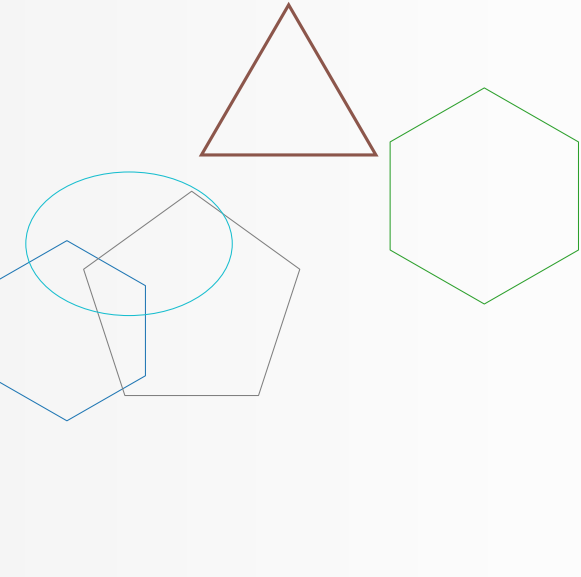[{"shape": "hexagon", "thickness": 0.5, "radius": 0.78, "center": [0.115, 0.426]}, {"shape": "hexagon", "thickness": 0.5, "radius": 0.94, "center": [0.833, 0.66]}, {"shape": "triangle", "thickness": 1.5, "radius": 0.87, "center": [0.497, 0.817]}, {"shape": "pentagon", "thickness": 0.5, "radius": 0.98, "center": [0.33, 0.472]}, {"shape": "oval", "thickness": 0.5, "radius": 0.89, "center": [0.222, 0.577]}]